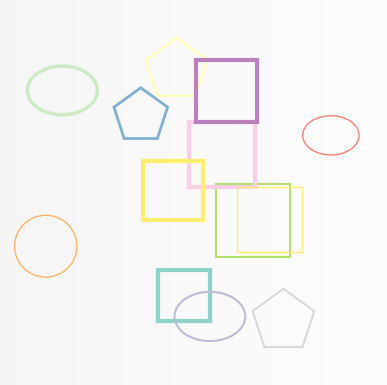[{"shape": "square", "thickness": 3, "radius": 0.34, "center": [0.476, 0.232]}, {"shape": "pentagon", "thickness": 1.5, "radius": 0.42, "center": [0.456, 0.818]}, {"shape": "oval", "thickness": 1.5, "radius": 0.46, "center": [0.542, 0.178]}, {"shape": "oval", "thickness": 1, "radius": 0.36, "center": [0.854, 0.648]}, {"shape": "pentagon", "thickness": 2, "radius": 0.36, "center": [0.363, 0.699]}, {"shape": "circle", "thickness": 1, "radius": 0.4, "center": [0.118, 0.361]}, {"shape": "square", "thickness": 1.5, "radius": 0.47, "center": [0.652, 0.427]}, {"shape": "square", "thickness": 3, "radius": 0.43, "center": [0.572, 0.599]}, {"shape": "pentagon", "thickness": 1.5, "radius": 0.42, "center": [0.731, 0.166]}, {"shape": "square", "thickness": 3, "radius": 0.4, "center": [0.585, 0.764]}, {"shape": "oval", "thickness": 2.5, "radius": 0.45, "center": [0.161, 0.765]}, {"shape": "square", "thickness": 3, "radius": 0.38, "center": [0.446, 0.506]}, {"shape": "square", "thickness": 1, "radius": 0.42, "center": [0.695, 0.43]}]